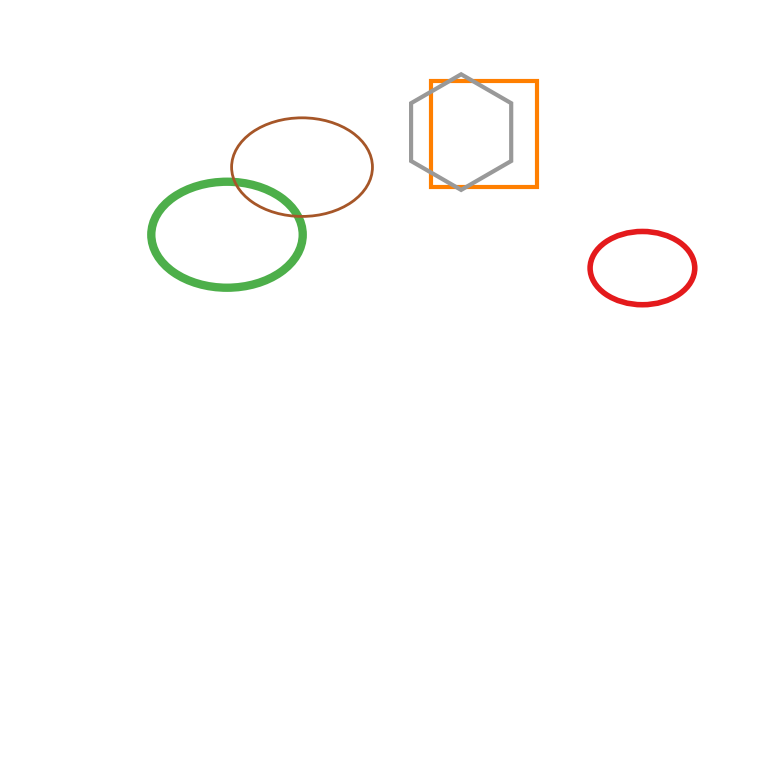[{"shape": "oval", "thickness": 2, "radius": 0.34, "center": [0.834, 0.652]}, {"shape": "oval", "thickness": 3, "radius": 0.49, "center": [0.295, 0.695]}, {"shape": "square", "thickness": 1.5, "radius": 0.34, "center": [0.629, 0.826]}, {"shape": "oval", "thickness": 1, "radius": 0.46, "center": [0.392, 0.783]}, {"shape": "hexagon", "thickness": 1.5, "radius": 0.38, "center": [0.599, 0.828]}]